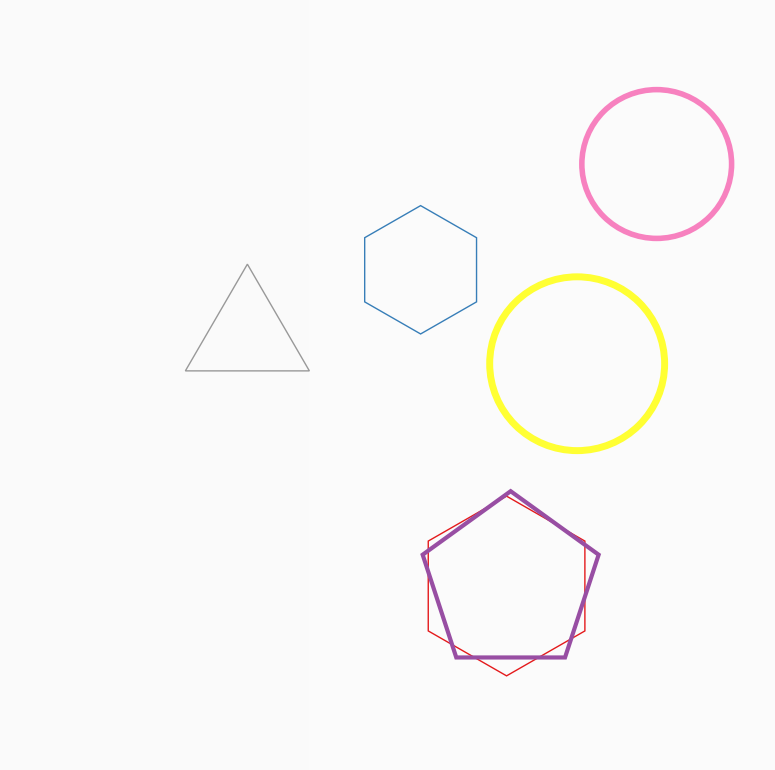[{"shape": "hexagon", "thickness": 0.5, "radius": 0.58, "center": [0.654, 0.239]}, {"shape": "hexagon", "thickness": 0.5, "radius": 0.42, "center": [0.543, 0.65]}, {"shape": "pentagon", "thickness": 1.5, "radius": 0.6, "center": [0.659, 0.243]}, {"shape": "circle", "thickness": 2.5, "radius": 0.56, "center": [0.745, 0.528]}, {"shape": "circle", "thickness": 2, "radius": 0.48, "center": [0.847, 0.787]}, {"shape": "triangle", "thickness": 0.5, "radius": 0.46, "center": [0.319, 0.565]}]